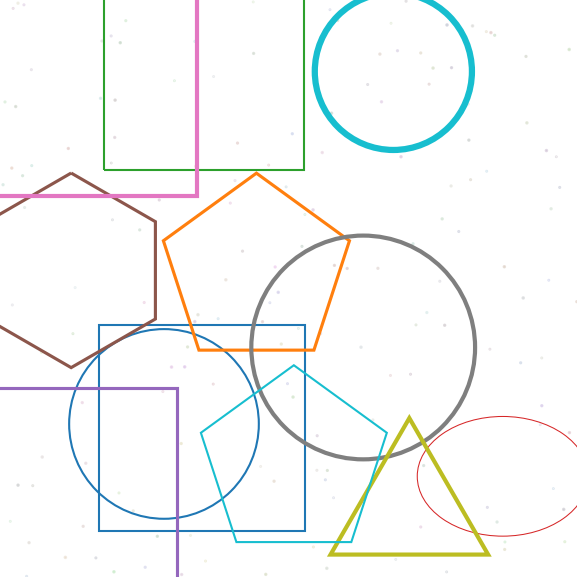[{"shape": "circle", "thickness": 1, "radius": 0.82, "center": [0.284, 0.265]}, {"shape": "square", "thickness": 1, "radius": 0.89, "center": [0.349, 0.257]}, {"shape": "pentagon", "thickness": 1.5, "radius": 0.85, "center": [0.444, 0.53]}, {"shape": "square", "thickness": 1, "radius": 0.86, "center": [0.353, 0.878]}, {"shape": "oval", "thickness": 0.5, "radius": 0.74, "center": [0.871, 0.174]}, {"shape": "square", "thickness": 1.5, "radius": 0.91, "center": [0.125, 0.145]}, {"shape": "hexagon", "thickness": 1.5, "radius": 0.84, "center": [0.123, 0.531]}, {"shape": "square", "thickness": 2, "radius": 0.89, "center": [0.163, 0.838]}, {"shape": "circle", "thickness": 2, "radius": 0.97, "center": [0.629, 0.397]}, {"shape": "triangle", "thickness": 2, "radius": 0.79, "center": [0.709, 0.118]}, {"shape": "pentagon", "thickness": 1, "radius": 0.85, "center": [0.509, 0.197]}, {"shape": "circle", "thickness": 3, "radius": 0.68, "center": [0.681, 0.876]}]